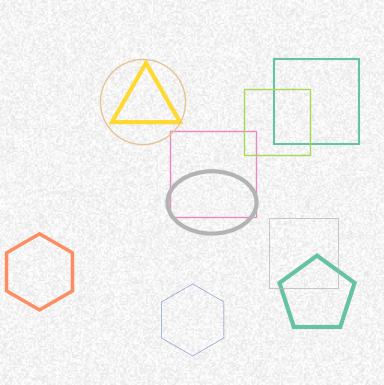[{"shape": "pentagon", "thickness": 3, "radius": 0.51, "center": [0.824, 0.234]}, {"shape": "square", "thickness": 1.5, "radius": 0.55, "center": [0.822, 0.736]}, {"shape": "hexagon", "thickness": 2.5, "radius": 0.49, "center": [0.103, 0.294]}, {"shape": "hexagon", "thickness": 0.5, "radius": 0.47, "center": [0.5, 0.169]}, {"shape": "square", "thickness": 1, "radius": 0.56, "center": [0.553, 0.548]}, {"shape": "square", "thickness": 1, "radius": 0.43, "center": [0.719, 0.683]}, {"shape": "triangle", "thickness": 3, "radius": 0.51, "center": [0.379, 0.734]}, {"shape": "circle", "thickness": 1, "radius": 0.55, "center": [0.371, 0.735]}, {"shape": "square", "thickness": 0.5, "radius": 0.45, "center": [0.788, 0.343]}, {"shape": "oval", "thickness": 3, "radius": 0.58, "center": [0.551, 0.474]}]